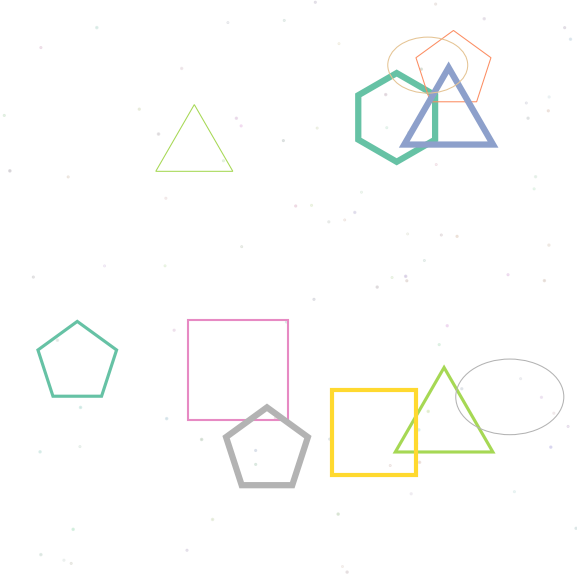[{"shape": "hexagon", "thickness": 3, "radius": 0.38, "center": [0.687, 0.796]}, {"shape": "pentagon", "thickness": 1.5, "radius": 0.36, "center": [0.134, 0.371]}, {"shape": "pentagon", "thickness": 0.5, "radius": 0.34, "center": [0.785, 0.878]}, {"shape": "triangle", "thickness": 3, "radius": 0.44, "center": [0.777, 0.793]}, {"shape": "square", "thickness": 1, "radius": 0.43, "center": [0.412, 0.358]}, {"shape": "triangle", "thickness": 1.5, "radius": 0.49, "center": [0.769, 0.265]}, {"shape": "triangle", "thickness": 0.5, "radius": 0.39, "center": [0.336, 0.741]}, {"shape": "square", "thickness": 2, "radius": 0.37, "center": [0.648, 0.25]}, {"shape": "oval", "thickness": 0.5, "radius": 0.35, "center": [0.741, 0.886]}, {"shape": "oval", "thickness": 0.5, "radius": 0.47, "center": [0.883, 0.312]}, {"shape": "pentagon", "thickness": 3, "radius": 0.37, "center": [0.462, 0.219]}]